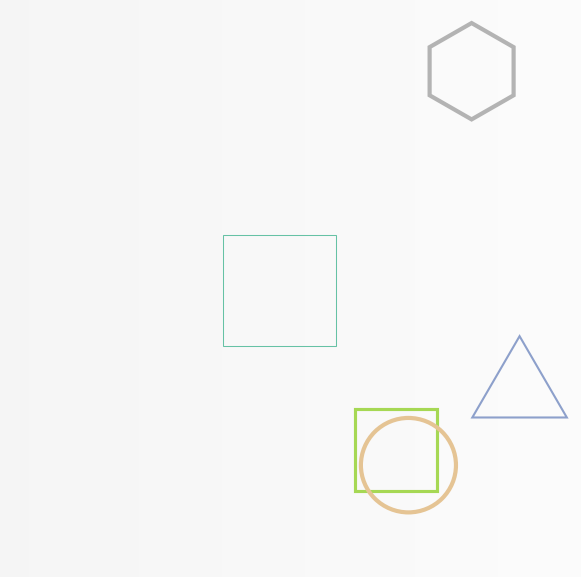[{"shape": "square", "thickness": 0.5, "radius": 0.48, "center": [0.481, 0.496]}, {"shape": "triangle", "thickness": 1, "radius": 0.47, "center": [0.894, 0.323]}, {"shape": "square", "thickness": 1.5, "radius": 0.35, "center": [0.682, 0.22]}, {"shape": "circle", "thickness": 2, "radius": 0.41, "center": [0.703, 0.194]}, {"shape": "hexagon", "thickness": 2, "radius": 0.42, "center": [0.811, 0.876]}]